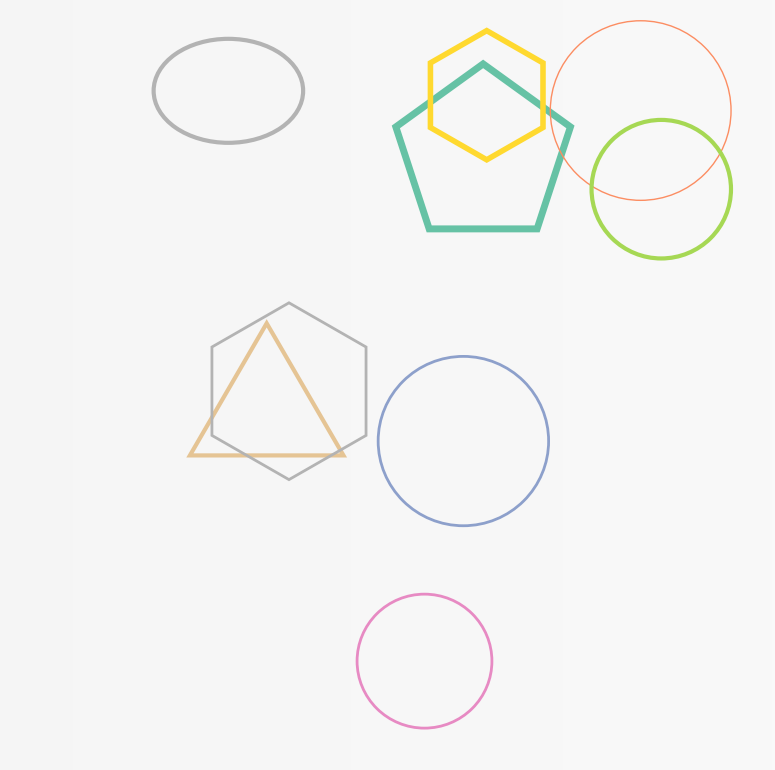[{"shape": "pentagon", "thickness": 2.5, "radius": 0.59, "center": [0.623, 0.799]}, {"shape": "circle", "thickness": 0.5, "radius": 0.58, "center": [0.827, 0.856]}, {"shape": "circle", "thickness": 1, "radius": 0.55, "center": [0.598, 0.427]}, {"shape": "circle", "thickness": 1, "radius": 0.43, "center": [0.548, 0.141]}, {"shape": "circle", "thickness": 1.5, "radius": 0.45, "center": [0.853, 0.754]}, {"shape": "hexagon", "thickness": 2, "radius": 0.42, "center": [0.628, 0.876]}, {"shape": "triangle", "thickness": 1.5, "radius": 0.57, "center": [0.344, 0.466]}, {"shape": "hexagon", "thickness": 1, "radius": 0.57, "center": [0.373, 0.492]}, {"shape": "oval", "thickness": 1.5, "radius": 0.48, "center": [0.295, 0.882]}]